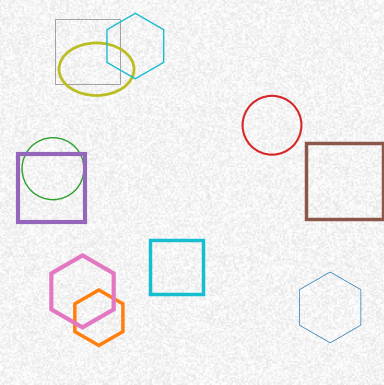[{"shape": "hexagon", "thickness": 0.5, "radius": 0.46, "center": [0.858, 0.202]}, {"shape": "hexagon", "thickness": 2.5, "radius": 0.36, "center": [0.257, 0.175]}, {"shape": "circle", "thickness": 1, "radius": 0.4, "center": [0.138, 0.562]}, {"shape": "circle", "thickness": 1.5, "radius": 0.38, "center": [0.707, 0.675]}, {"shape": "square", "thickness": 3, "radius": 0.44, "center": [0.134, 0.511]}, {"shape": "square", "thickness": 2.5, "radius": 0.49, "center": [0.895, 0.529]}, {"shape": "hexagon", "thickness": 3, "radius": 0.47, "center": [0.214, 0.243]}, {"shape": "square", "thickness": 0.5, "radius": 0.42, "center": [0.228, 0.867]}, {"shape": "oval", "thickness": 2, "radius": 0.49, "center": [0.251, 0.82]}, {"shape": "square", "thickness": 2.5, "radius": 0.35, "center": [0.458, 0.307]}, {"shape": "hexagon", "thickness": 1, "radius": 0.42, "center": [0.351, 0.88]}]